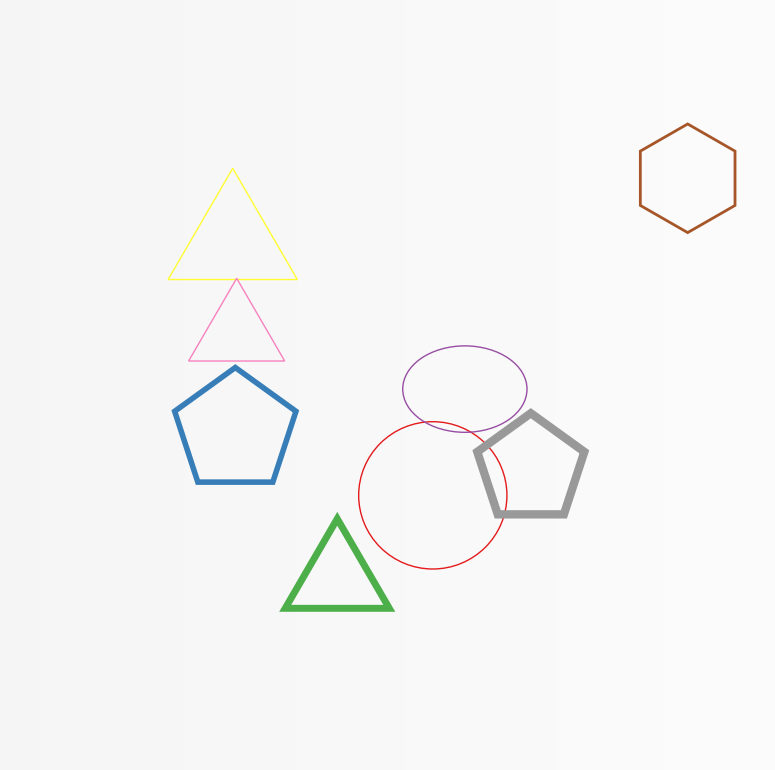[{"shape": "circle", "thickness": 0.5, "radius": 0.48, "center": [0.558, 0.357]}, {"shape": "pentagon", "thickness": 2, "radius": 0.41, "center": [0.304, 0.44]}, {"shape": "triangle", "thickness": 2.5, "radius": 0.39, "center": [0.435, 0.249]}, {"shape": "oval", "thickness": 0.5, "radius": 0.4, "center": [0.6, 0.495]}, {"shape": "triangle", "thickness": 0.5, "radius": 0.48, "center": [0.3, 0.685]}, {"shape": "hexagon", "thickness": 1, "radius": 0.35, "center": [0.887, 0.768]}, {"shape": "triangle", "thickness": 0.5, "radius": 0.36, "center": [0.305, 0.567]}, {"shape": "pentagon", "thickness": 3, "radius": 0.36, "center": [0.685, 0.391]}]